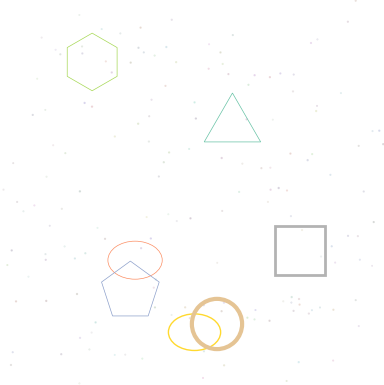[{"shape": "triangle", "thickness": 0.5, "radius": 0.42, "center": [0.604, 0.674]}, {"shape": "oval", "thickness": 0.5, "radius": 0.35, "center": [0.351, 0.324]}, {"shape": "pentagon", "thickness": 0.5, "radius": 0.39, "center": [0.339, 0.243]}, {"shape": "hexagon", "thickness": 0.5, "radius": 0.37, "center": [0.239, 0.839]}, {"shape": "oval", "thickness": 1, "radius": 0.34, "center": [0.505, 0.137]}, {"shape": "circle", "thickness": 3, "radius": 0.33, "center": [0.564, 0.158]}, {"shape": "square", "thickness": 2, "radius": 0.32, "center": [0.779, 0.35]}]